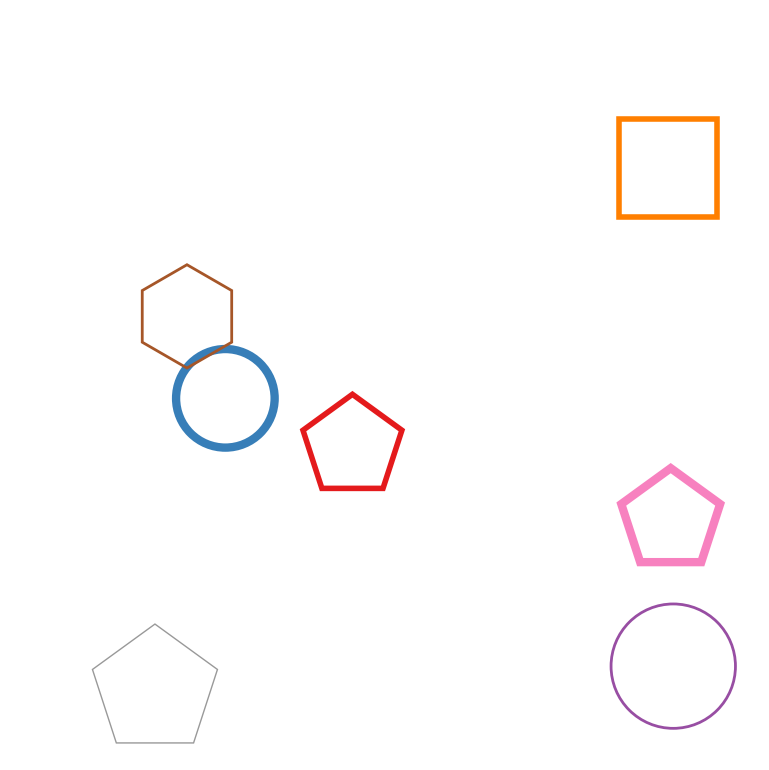[{"shape": "pentagon", "thickness": 2, "radius": 0.34, "center": [0.458, 0.42]}, {"shape": "circle", "thickness": 3, "radius": 0.32, "center": [0.293, 0.483]}, {"shape": "circle", "thickness": 1, "radius": 0.4, "center": [0.874, 0.135]}, {"shape": "square", "thickness": 2, "radius": 0.32, "center": [0.868, 0.782]}, {"shape": "hexagon", "thickness": 1, "radius": 0.34, "center": [0.243, 0.589]}, {"shape": "pentagon", "thickness": 3, "radius": 0.34, "center": [0.871, 0.325]}, {"shape": "pentagon", "thickness": 0.5, "radius": 0.43, "center": [0.201, 0.104]}]